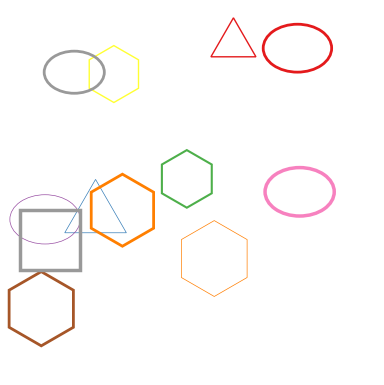[{"shape": "oval", "thickness": 2, "radius": 0.44, "center": [0.773, 0.875]}, {"shape": "triangle", "thickness": 1, "radius": 0.34, "center": [0.606, 0.886]}, {"shape": "triangle", "thickness": 0.5, "radius": 0.46, "center": [0.248, 0.442]}, {"shape": "hexagon", "thickness": 1.5, "radius": 0.37, "center": [0.485, 0.535]}, {"shape": "oval", "thickness": 0.5, "radius": 0.46, "center": [0.117, 0.43]}, {"shape": "hexagon", "thickness": 2, "radius": 0.47, "center": [0.318, 0.454]}, {"shape": "hexagon", "thickness": 0.5, "radius": 0.49, "center": [0.557, 0.328]}, {"shape": "hexagon", "thickness": 1, "radius": 0.37, "center": [0.296, 0.808]}, {"shape": "hexagon", "thickness": 2, "radius": 0.48, "center": [0.107, 0.198]}, {"shape": "oval", "thickness": 2.5, "radius": 0.45, "center": [0.778, 0.502]}, {"shape": "oval", "thickness": 2, "radius": 0.39, "center": [0.193, 0.812]}, {"shape": "square", "thickness": 2.5, "radius": 0.39, "center": [0.129, 0.376]}]